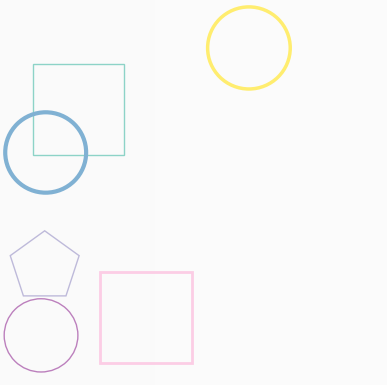[{"shape": "square", "thickness": 1, "radius": 0.59, "center": [0.202, 0.716]}, {"shape": "pentagon", "thickness": 1, "radius": 0.47, "center": [0.115, 0.307]}, {"shape": "circle", "thickness": 3, "radius": 0.52, "center": [0.118, 0.604]}, {"shape": "square", "thickness": 2, "radius": 0.59, "center": [0.376, 0.175]}, {"shape": "circle", "thickness": 1, "radius": 0.48, "center": [0.106, 0.129]}, {"shape": "circle", "thickness": 2.5, "radius": 0.53, "center": [0.642, 0.875]}]